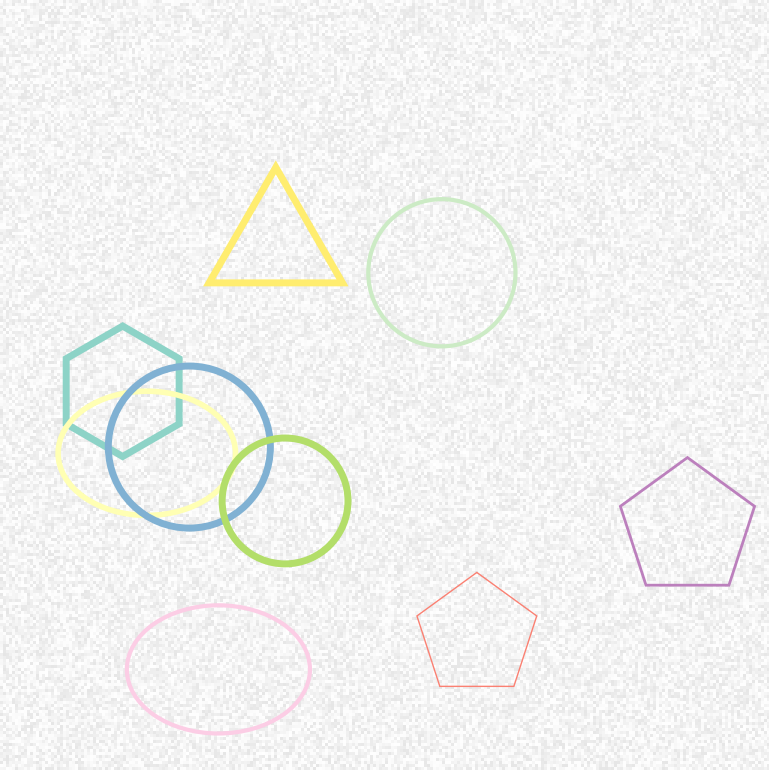[{"shape": "hexagon", "thickness": 2.5, "radius": 0.42, "center": [0.159, 0.492]}, {"shape": "oval", "thickness": 2, "radius": 0.58, "center": [0.191, 0.411]}, {"shape": "pentagon", "thickness": 0.5, "radius": 0.41, "center": [0.619, 0.175]}, {"shape": "circle", "thickness": 2.5, "radius": 0.53, "center": [0.246, 0.419]}, {"shape": "circle", "thickness": 2.5, "radius": 0.41, "center": [0.37, 0.349]}, {"shape": "oval", "thickness": 1.5, "radius": 0.59, "center": [0.284, 0.131]}, {"shape": "pentagon", "thickness": 1, "radius": 0.46, "center": [0.893, 0.314]}, {"shape": "circle", "thickness": 1.5, "radius": 0.48, "center": [0.574, 0.646]}, {"shape": "triangle", "thickness": 2.5, "radius": 0.5, "center": [0.358, 0.683]}]